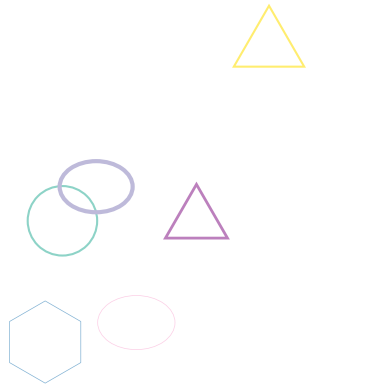[{"shape": "circle", "thickness": 1.5, "radius": 0.45, "center": [0.162, 0.426]}, {"shape": "oval", "thickness": 3, "radius": 0.47, "center": [0.25, 0.515]}, {"shape": "hexagon", "thickness": 0.5, "radius": 0.53, "center": [0.117, 0.112]}, {"shape": "oval", "thickness": 0.5, "radius": 0.5, "center": [0.354, 0.162]}, {"shape": "triangle", "thickness": 2, "radius": 0.47, "center": [0.51, 0.428]}, {"shape": "triangle", "thickness": 1.5, "radius": 0.53, "center": [0.699, 0.88]}]